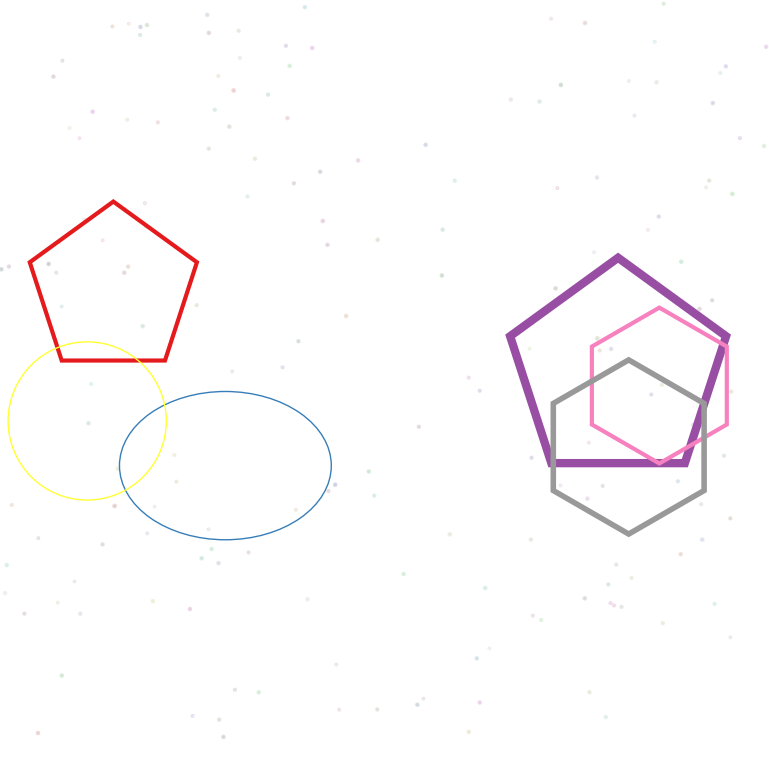[{"shape": "pentagon", "thickness": 1.5, "radius": 0.57, "center": [0.147, 0.624]}, {"shape": "oval", "thickness": 0.5, "radius": 0.69, "center": [0.293, 0.395]}, {"shape": "pentagon", "thickness": 3, "radius": 0.74, "center": [0.803, 0.518]}, {"shape": "circle", "thickness": 0.5, "radius": 0.51, "center": [0.113, 0.453]}, {"shape": "hexagon", "thickness": 1.5, "radius": 0.51, "center": [0.856, 0.499]}, {"shape": "hexagon", "thickness": 2, "radius": 0.57, "center": [0.816, 0.42]}]